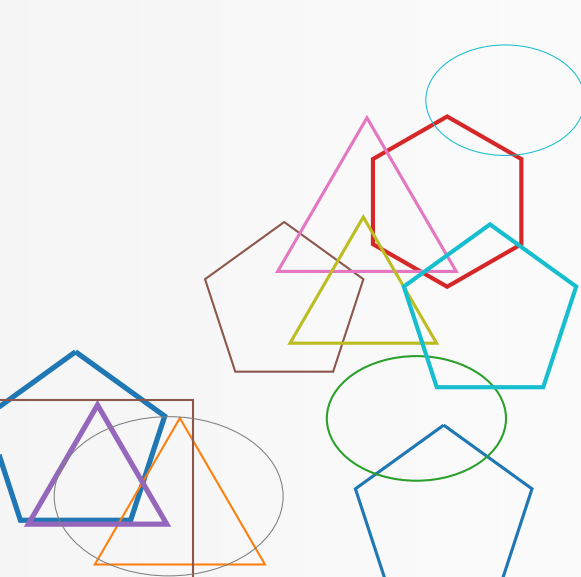[{"shape": "pentagon", "thickness": 2.5, "radius": 0.81, "center": [0.13, 0.229]}, {"shape": "pentagon", "thickness": 1.5, "radius": 0.8, "center": [0.763, 0.103]}, {"shape": "triangle", "thickness": 1, "radius": 0.85, "center": [0.309, 0.106]}, {"shape": "oval", "thickness": 1, "radius": 0.77, "center": [0.716, 0.275]}, {"shape": "hexagon", "thickness": 2, "radius": 0.74, "center": [0.769, 0.65]}, {"shape": "triangle", "thickness": 2.5, "radius": 0.69, "center": [0.168, 0.16]}, {"shape": "square", "thickness": 1, "radius": 0.95, "center": [0.141, 0.116]}, {"shape": "pentagon", "thickness": 1, "radius": 0.72, "center": [0.489, 0.471]}, {"shape": "triangle", "thickness": 1.5, "radius": 0.89, "center": [0.631, 0.618]}, {"shape": "oval", "thickness": 0.5, "radius": 0.98, "center": [0.29, 0.14]}, {"shape": "triangle", "thickness": 1.5, "radius": 0.73, "center": [0.625, 0.478]}, {"shape": "oval", "thickness": 0.5, "radius": 0.68, "center": [0.869, 0.826]}, {"shape": "pentagon", "thickness": 2, "radius": 0.78, "center": [0.843, 0.455]}]